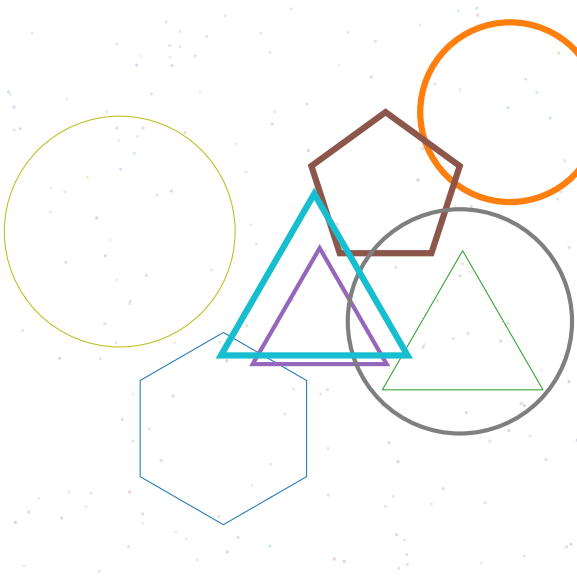[{"shape": "hexagon", "thickness": 0.5, "radius": 0.83, "center": [0.387, 0.257]}, {"shape": "circle", "thickness": 3, "radius": 0.78, "center": [0.883, 0.805]}, {"shape": "triangle", "thickness": 0.5, "radius": 0.8, "center": [0.801, 0.404]}, {"shape": "triangle", "thickness": 2, "radius": 0.67, "center": [0.554, 0.436]}, {"shape": "pentagon", "thickness": 3, "radius": 0.68, "center": [0.668, 0.67]}, {"shape": "circle", "thickness": 2, "radius": 0.97, "center": [0.796, 0.443]}, {"shape": "circle", "thickness": 0.5, "radius": 1.0, "center": [0.207, 0.598]}, {"shape": "triangle", "thickness": 3, "radius": 0.93, "center": [0.544, 0.477]}]